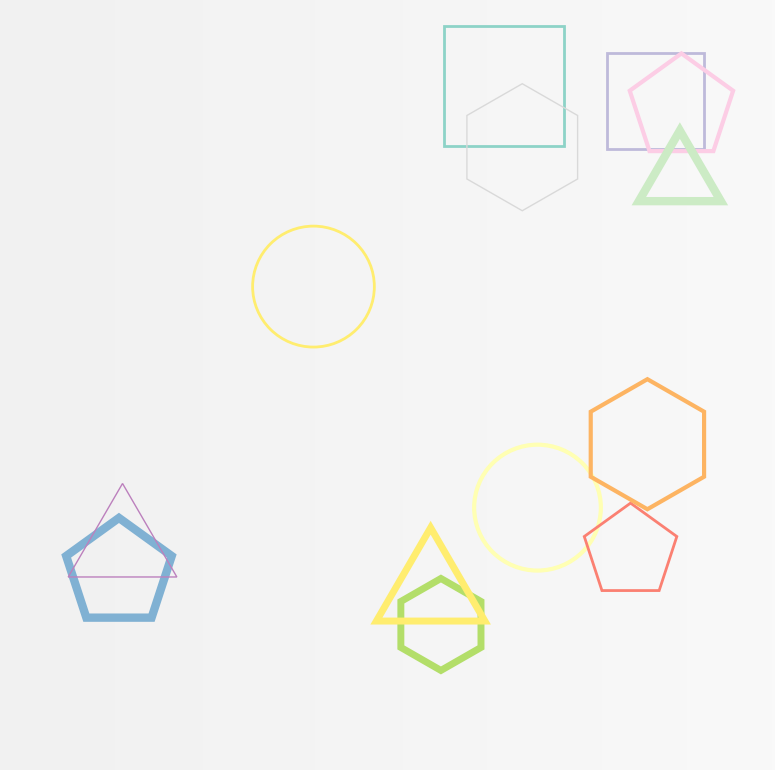[{"shape": "square", "thickness": 1, "radius": 0.39, "center": [0.651, 0.889]}, {"shape": "circle", "thickness": 1.5, "radius": 0.41, "center": [0.694, 0.341]}, {"shape": "square", "thickness": 1, "radius": 0.31, "center": [0.846, 0.868]}, {"shape": "pentagon", "thickness": 1, "radius": 0.31, "center": [0.814, 0.284]}, {"shape": "pentagon", "thickness": 3, "radius": 0.36, "center": [0.153, 0.256]}, {"shape": "hexagon", "thickness": 1.5, "radius": 0.42, "center": [0.835, 0.423]}, {"shape": "hexagon", "thickness": 2.5, "radius": 0.3, "center": [0.569, 0.189]}, {"shape": "pentagon", "thickness": 1.5, "radius": 0.35, "center": [0.879, 0.86]}, {"shape": "hexagon", "thickness": 0.5, "radius": 0.41, "center": [0.674, 0.809]}, {"shape": "triangle", "thickness": 0.5, "radius": 0.4, "center": [0.158, 0.291]}, {"shape": "triangle", "thickness": 3, "radius": 0.31, "center": [0.877, 0.769]}, {"shape": "circle", "thickness": 1, "radius": 0.39, "center": [0.404, 0.628]}, {"shape": "triangle", "thickness": 2.5, "radius": 0.4, "center": [0.556, 0.234]}]